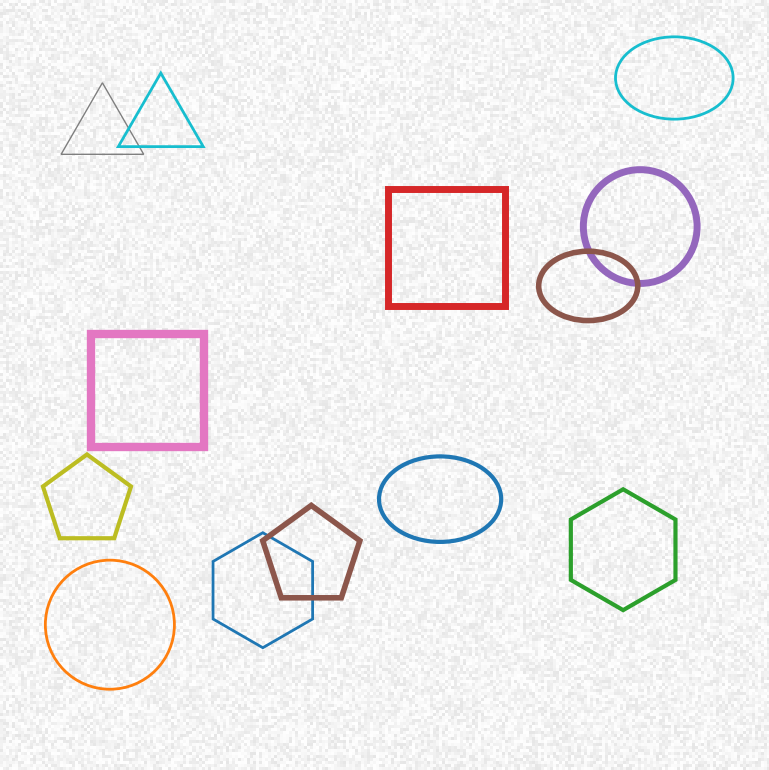[{"shape": "oval", "thickness": 1.5, "radius": 0.4, "center": [0.572, 0.352]}, {"shape": "hexagon", "thickness": 1, "radius": 0.37, "center": [0.341, 0.233]}, {"shape": "circle", "thickness": 1, "radius": 0.42, "center": [0.143, 0.189]}, {"shape": "hexagon", "thickness": 1.5, "radius": 0.39, "center": [0.809, 0.286]}, {"shape": "square", "thickness": 2.5, "radius": 0.38, "center": [0.58, 0.679]}, {"shape": "circle", "thickness": 2.5, "radius": 0.37, "center": [0.831, 0.706]}, {"shape": "pentagon", "thickness": 2, "radius": 0.33, "center": [0.404, 0.277]}, {"shape": "oval", "thickness": 2, "radius": 0.32, "center": [0.764, 0.629]}, {"shape": "square", "thickness": 3, "radius": 0.37, "center": [0.192, 0.493]}, {"shape": "triangle", "thickness": 0.5, "radius": 0.31, "center": [0.133, 0.831]}, {"shape": "pentagon", "thickness": 1.5, "radius": 0.3, "center": [0.113, 0.35]}, {"shape": "oval", "thickness": 1, "radius": 0.38, "center": [0.876, 0.899]}, {"shape": "triangle", "thickness": 1, "radius": 0.32, "center": [0.209, 0.841]}]